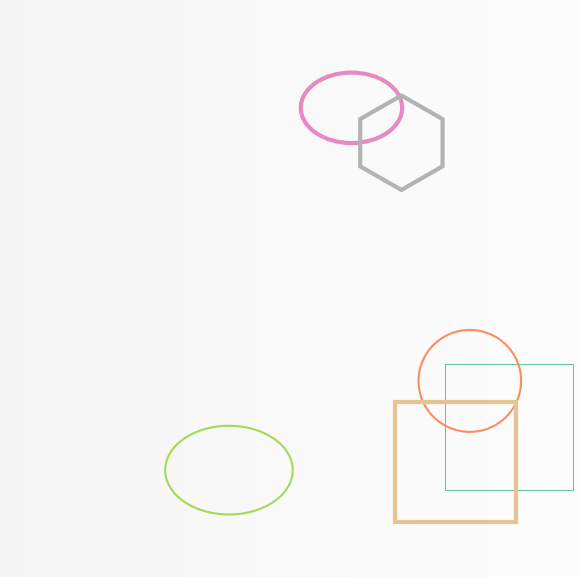[{"shape": "square", "thickness": 0.5, "radius": 0.55, "center": [0.876, 0.26]}, {"shape": "circle", "thickness": 1, "radius": 0.44, "center": [0.808, 0.34]}, {"shape": "oval", "thickness": 2, "radius": 0.44, "center": [0.605, 0.812]}, {"shape": "oval", "thickness": 1, "radius": 0.55, "center": [0.394, 0.185]}, {"shape": "square", "thickness": 2, "radius": 0.52, "center": [0.784, 0.199]}, {"shape": "hexagon", "thickness": 2, "radius": 0.41, "center": [0.691, 0.752]}]